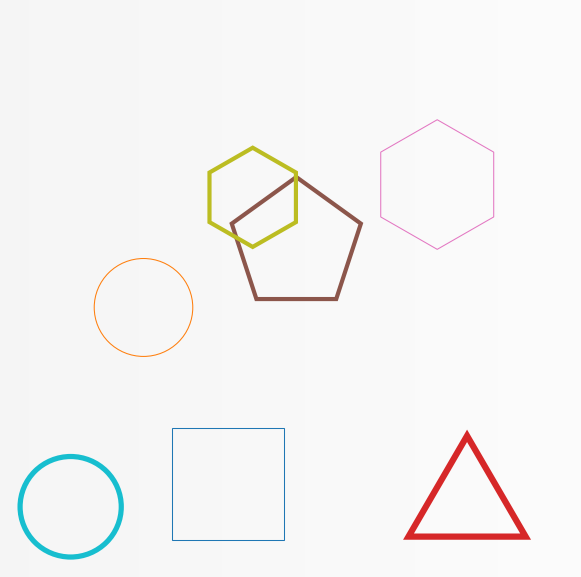[{"shape": "square", "thickness": 0.5, "radius": 0.48, "center": [0.392, 0.161]}, {"shape": "circle", "thickness": 0.5, "radius": 0.42, "center": [0.247, 0.467]}, {"shape": "triangle", "thickness": 3, "radius": 0.58, "center": [0.804, 0.128]}, {"shape": "pentagon", "thickness": 2, "radius": 0.58, "center": [0.51, 0.576]}, {"shape": "hexagon", "thickness": 0.5, "radius": 0.56, "center": [0.752, 0.68]}, {"shape": "hexagon", "thickness": 2, "radius": 0.43, "center": [0.435, 0.657]}, {"shape": "circle", "thickness": 2.5, "radius": 0.44, "center": [0.122, 0.122]}]